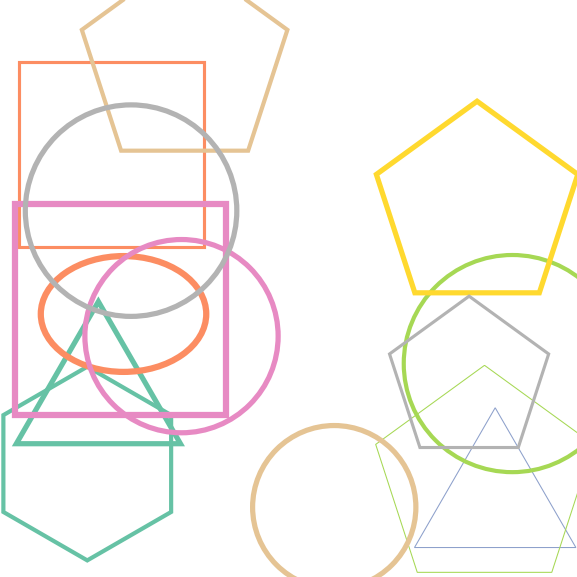[{"shape": "triangle", "thickness": 2.5, "radius": 0.82, "center": [0.17, 0.313]}, {"shape": "hexagon", "thickness": 2, "radius": 0.84, "center": [0.151, 0.196]}, {"shape": "oval", "thickness": 3, "radius": 0.72, "center": [0.214, 0.455]}, {"shape": "square", "thickness": 1.5, "radius": 0.8, "center": [0.194, 0.732]}, {"shape": "triangle", "thickness": 0.5, "radius": 0.81, "center": [0.857, 0.132]}, {"shape": "circle", "thickness": 2.5, "radius": 0.84, "center": [0.314, 0.417]}, {"shape": "square", "thickness": 3, "radius": 0.92, "center": [0.208, 0.463]}, {"shape": "pentagon", "thickness": 0.5, "radius": 0.99, "center": [0.839, 0.168]}, {"shape": "circle", "thickness": 2, "radius": 0.94, "center": [0.887, 0.37]}, {"shape": "pentagon", "thickness": 2.5, "radius": 0.92, "center": [0.826, 0.64]}, {"shape": "pentagon", "thickness": 2, "radius": 0.94, "center": [0.32, 0.89]}, {"shape": "circle", "thickness": 2.5, "radius": 0.71, "center": [0.579, 0.121]}, {"shape": "circle", "thickness": 2.5, "radius": 0.92, "center": [0.227, 0.634]}, {"shape": "pentagon", "thickness": 1.5, "radius": 0.72, "center": [0.812, 0.341]}]